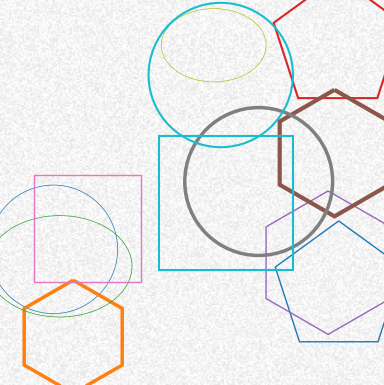[{"shape": "pentagon", "thickness": 1, "radius": 0.87, "center": [0.88, 0.253]}, {"shape": "circle", "thickness": 0.5, "radius": 0.83, "center": [0.139, 0.352]}, {"shape": "hexagon", "thickness": 2.5, "radius": 0.74, "center": [0.19, 0.125]}, {"shape": "oval", "thickness": 0.5, "radius": 0.94, "center": [0.155, 0.308]}, {"shape": "pentagon", "thickness": 1.5, "radius": 0.87, "center": [0.877, 0.887]}, {"shape": "hexagon", "thickness": 1, "radius": 0.93, "center": [0.852, 0.318]}, {"shape": "hexagon", "thickness": 3, "radius": 0.82, "center": [0.869, 0.602]}, {"shape": "square", "thickness": 1, "radius": 0.69, "center": [0.227, 0.407]}, {"shape": "circle", "thickness": 2.5, "radius": 0.96, "center": [0.672, 0.529]}, {"shape": "oval", "thickness": 0.5, "radius": 0.68, "center": [0.555, 0.882]}, {"shape": "circle", "thickness": 1.5, "radius": 0.94, "center": [0.573, 0.805]}, {"shape": "square", "thickness": 1.5, "radius": 0.87, "center": [0.587, 0.473]}]